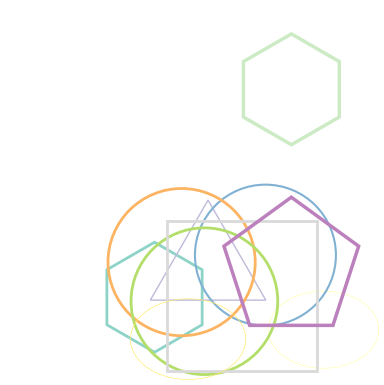[{"shape": "hexagon", "thickness": 2, "radius": 0.71, "center": [0.401, 0.228]}, {"shape": "oval", "thickness": 0.5, "radius": 0.72, "center": [0.841, 0.144]}, {"shape": "triangle", "thickness": 1, "radius": 0.87, "center": [0.54, 0.307]}, {"shape": "circle", "thickness": 1.5, "radius": 0.92, "center": [0.689, 0.337]}, {"shape": "circle", "thickness": 2, "radius": 0.96, "center": [0.472, 0.319]}, {"shape": "circle", "thickness": 2, "radius": 0.95, "center": [0.531, 0.218]}, {"shape": "square", "thickness": 2, "radius": 0.97, "center": [0.63, 0.232]}, {"shape": "pentagon", "thickness": 2.5, "radius": 0.92, "center": [0.757, 0.304]}, {"shape": "hexagon", "thickness": 2.5, "radius": 0.72, "center": [0.757, 0.768]}, {"shape": "oval", "thickness": 0.5, "radius": 0.75, "center": [0.489, 0.119]}]